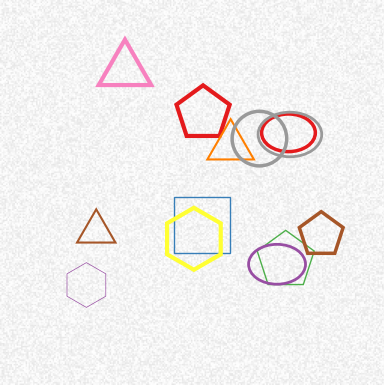[{"shape": "oval", "thickness": 2.5, "radius": 0.35, "center": [0.749, 0.655]}, {"shape": "pentagon", "thickness": 3, "radius": 0.36, "center": [0.527, 0.706]}, {"shape": "square", "thickness": 1, "radius": 0.37, "center": [0.525, 0.416]}, {"shape": "pentagon", "thickness": 1, "radius": 0.39, "center": [0.742, 0.324]}, {"shape": "oval", "thickness": 2, "radius": 0.37, "center": [0.72, 0.314]}, {"shape": "hexagon", "thickness": 0.5, "radius": 0.29, "center": [0.224, 0.26]}, {"shape": "triangle", "thickness": 1.5, "radius": 0.35, "center": [0.599, 0.621]}, {"shape": "hexagon", "thickness": 3, "radius": 0.4, "center": [0.504, 0.38]}, {"shape": "triangle", "thickness": 1.5, "radius": 0.29, "center": [0.25, 0.399]}, {"shape": "pentagon", "thickness": 2.5, "radius": 0.3, "center": [0.834, 0.39]}, {"shape": "triangle", "thickness": 3, "radius": 0.39, "center": [0.325, 0.818]}, {"shape": "oval", "thickness": 2, "radius": 0.41, "center": [0.753, 0.651]}, {"shape": "circle", "thickness": 2.5, "radius": 0.35, "center": [0.674, 0.64]}]